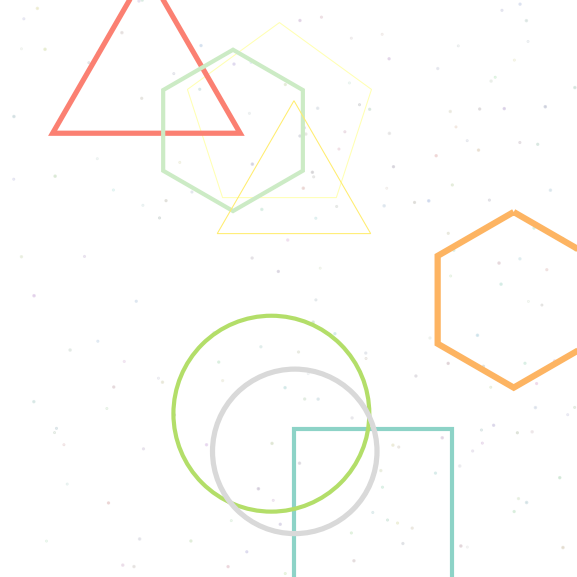[{"shape": "square", "thickness": 2, "radius": 0.68, "center": [0.646, 0.121]}, {"shape": "pentagon", "thickness": 0.5, "radius": 0.84, "center": [0.484, 0.793]}, {"shape": "triangle", "thickness": 2.5, "radius": 0.94, "center": [0.253, 0.862]}, {"shape": "hexagon", "thickness": 3, "radius": 0.76, "center": [0.89, 0.48]}, {"shape": "circle", "thickness": 2, "radius": 0.85, "center": [0.47, 0.283]}, {"shape": "circle", "thickness": 2.5, "radius": 0.71, "center": [0.51, 0.218]}, {"shape": "hexagon", "thickness": 2, "radius": 0.7, "center": [0.404, 0.773]}, {"shape": "triangle", "thickness": 0.5, "radius": 0.77, "center": [0.509, 0.671]}]